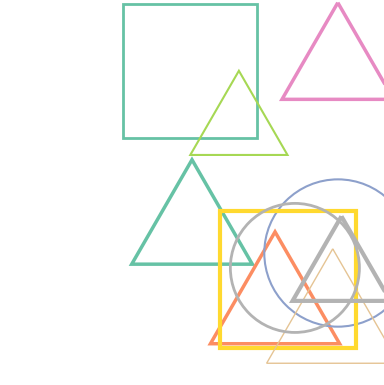[{"shape": "square", "thickness": 2, "radius": 0.87, "center": [0.495, 0.816]}, {"shape": "triangle", "thickness": 2.5, "radius": 0.9, "center": [0.499, 0.404]}, {"shape": "triangle", "thickness": 2.5, "radius": 0.97, "center": [0.714, 0.204]}, {"shape": "circle", "thickness": 1.5, "radius": 0.96, "center": [0.878, 0.343]}, {"shape": "triangle", "thickness": 2.5, "radius": 0.84, "center": [0.877, 0.826]}, {"shape": "triangle", "thickness": 1.5, "radius": 0.73, "center": [0.62, 0.67]}, {"shape": "square", "thickness": 3, "radius": 0.89, "center": [0.748, 0.274]}, {"shape": "triangle", "thickness": 1, "radius": 0.99, "center": [0.864, 0.156]}, {"shape": "circle", "thickness": 2, "radius": 0.84, "center": [0.766, 0.304]}, {"shape": "triangle", "thickness": 3, "radius": 0.73, "center": [0.887, 0.292]}]